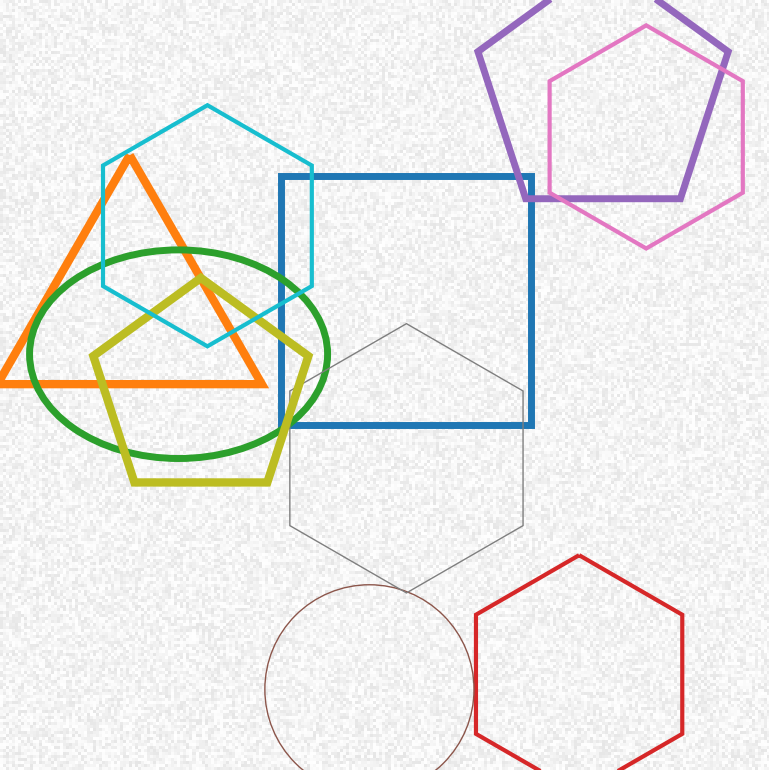[{"shape": "square", "thickness": 2.5, "radius": 0.81, "center": [0.528, 0.61]}, {"shape": "triangle", "thickness": 3, "radius": 0.99, "center": [0.168, 0.6]}, {"shape": "oval", "thickness": 2.5, "radius": 0.97, "center": [0.232, 0.54]}, {"shape": "hexagon", "thickness": 1.5, "radius": 0.77, "center": [0.752, 0.124]}, {"shape": "pentagon", "thickness": 2.5, "radius": 0.85, "center": [0.783, 0.88]}, {"shape": "circle", "thickness": 0.5, "radius": 0.68, "center": [0.48, 0.105]}, {"shape": "hexagon", "thickness": 1.5, "radius": 0.72, "center": [0.839, 0.822]}, {"shape": "hexagon", "thickness": 0.5, "radius": 0.87, "center": [0.528, 0.405]}, {"shape": "pentagon", "thickness": 3, "radius": 0.73, "center": [0.261, 0.492]}, {"shape": "hexagon", "thickness": 1.5, "radius": 0.78, "center": [0.269, 0.707]}]